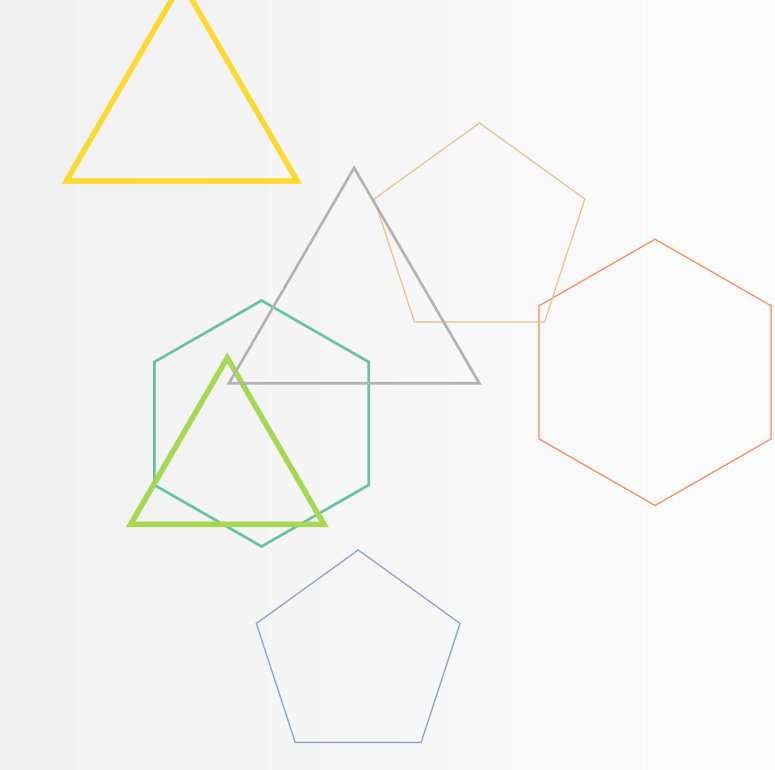[{"shape": "hexagon", "thickness": 1, "radius": 0.8, "center": [0.337, 0.45]}, {"shape": "hexagon", "thickness": 0.5, "radius": 0.86, "center": [0.845, 0.516]}, {"shape": "pentagon", "thickness": 0.5, "radius": 0.69, "center": [0.462, 0.148]}, {"shape": "triangle", "thickness": 2, "radius": 0.72, "center": [0.293, 0.391]}, {"shape": "triangle", "thickness": 2, "radius": 0.86, "center": [0.235, 0.851]}, {"shape": "pentagon", "thickness": 0.5, "radius": 0.71, "center": [0.619, 0.697]}, {"shape": "triangle", "thickness": 1, "radius": 0.93, "center": [0.457, 0.595]}]